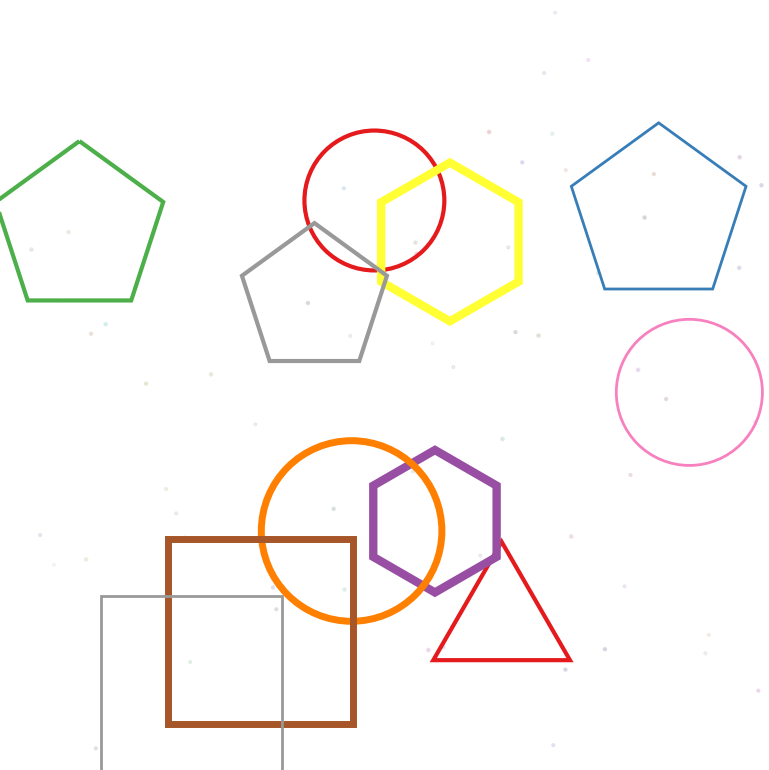[{"shape": "triangle", "thickness": 1.5, "radius": 0.51, "center": [0.651, 0.194]}, {"shape": "circle", "thickness": 1.5, "radius": 0.45, "center": [0.486, 0.74]}, {"shape": "pentagon", "thickness": 1, "radius": 0.6, "center": [0.855, 0.721]}, {"shape": "pentagon", "thickness": 1.5, "radius": 0.57, "center": [0.103, 0.702]}, {"shape": "hexagon", "thickness": 3, "radius": 0.46, "center": [0.565, 0.323]}, {"shape": "circle", "thickness": 2.5, "radius": 0.59, "center": [0.457, 0.31]}, {"shape": "hexagon", "thickness": 3, "radius": 0.52, "center": [0.584, 0.686]}, {"shape": "square", "thickness": 2.5, "radius": 0.6, "center": [0.338, 0.18]}, {"shape": "circle", "thickness": 1, "radius": 0.47, "center": [0.895, 0.49]}, {"shape": "pentagon", "thickness": 1.5, "radius": 0.5, "center": [0.408, 0.611]}, {"shape": "square", "thickness": 1, "radius": 0.59, "center": [0.249, 0.109]}]